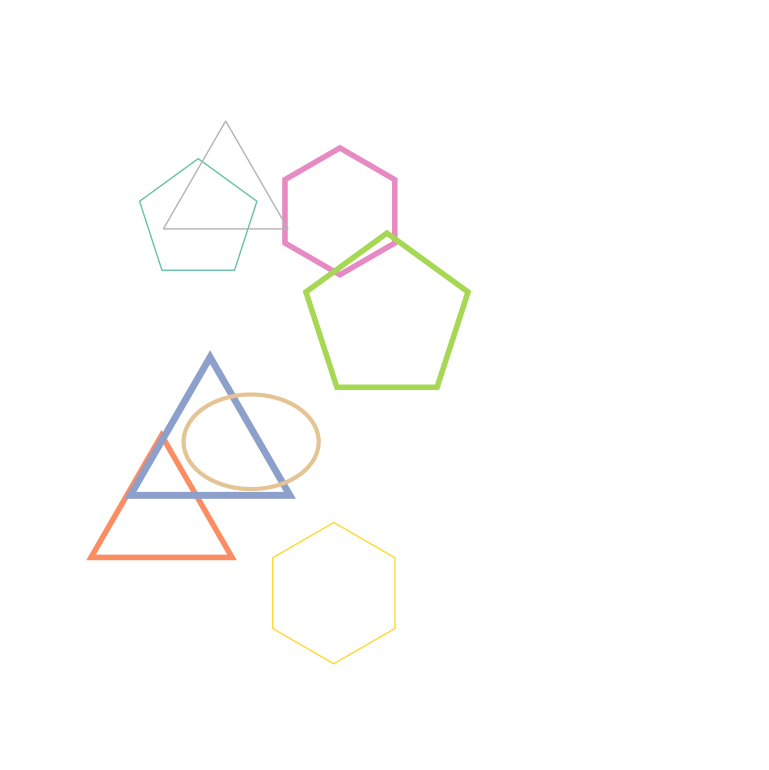[{"shape": "pentagon", "thickness": 0.5, "radius": 0.4, "center": [0.257, 0.714]}, {"shape": "triangle", "thickness": 2, "radius": 0.53, "center": [0.21, 0.329]}, {"shape": "triangle", "thickness": 2.5, "radius": 0.6, "center": [0.273, 0.417]}, {"shape": "hexagon", "thickness": 2, "radius": 0.41, "center": [0.441, 0.726]}, {"shape": "pentagon", "thickness": 2, "radius": 0.55, "center": [0.503, 0.587]}, {"shape": "hexagon", "thickness": 0.5, "radius": 0.46, "center": [0.434, 0.23]}, {"shape": "oval", "thickness": 1.5, "radius": 0.44, "center": [0.326, 0.426]}, {"shape": "triangle", "thickness": 0.5, "radius": 0.47, "center": [0.293, 0.749]}]